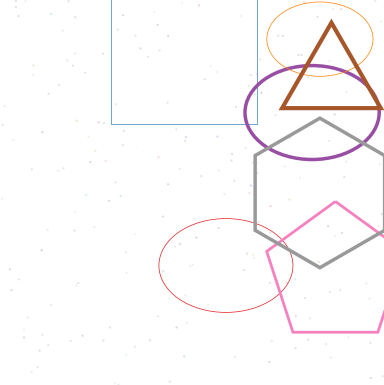[{"shape": "oval", "thickness": 0.5, "radius": 0.87, "center": [0.587, 0.31]}, {"shape": "square", "thickness": 0.5, "radius": 0.94, "center": [0.478, 0.866]}, {"shape": "oval", "thickness": 2.5, "radius": 0.87, "center": [0.811, 0.708]}, {"shape": "oval", "thickness": 0.5, "radius": 0.69, "center": [0.831, 0.898]}, {"shape": "triangle", "thickness": 3, "radius": 0.74, "center": [0.861, 0.793]}, {"shape": "pentagon", "thickness": 2, "radius": 0.94, "center": [0.871, 0.289]}, {"shape": "hexagon", "thickness": 2.5, "radius": 0.97, "center": [0.831, 0.499]}]